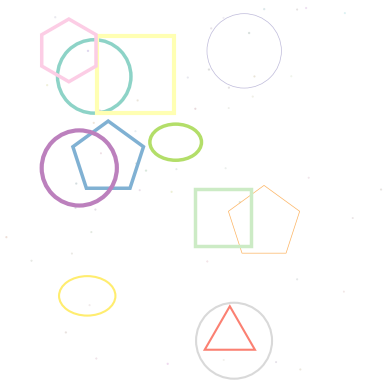[{"shape": "circle", "thickness": 2.5, "radius": 0.48, "center": [0.245, 0.801]}, {"shape": "square", "thickness": 3, "radius": 0.5, "center": [0.352, 0.806]}, {"shape": "circle", "thickness": 0.5, "radius": 0.48, "center": [0.634, 0.868]}, {"shape": "triangle", "thickness": 1.5, "radius": 0.38, "center": [0.597, 0.129]}, {"shape": "pentagon", "thickness": 2.5, "radius": 0.48, "center": [0.281, 0.589]}, {"shape": "pentagon", "thickness": 0.5, "radius": 0.49, "center": [0.686, 0.421]}, {"shape": "oval", "thickness": 2.5, "radius": 0.34, "center": [0.456, 0.631]}, {"shape": "hexagon", "thickness": 2.5, "radius": 0.41, "center": [0.179, 0.869]}, {"shape": "circle", "thickness": 1.5, "radius": 0.49, "center": [0.608, 0.115]}, {"shape": "circle", "thickness": 3, "radius": 0.49, "center": [0.206, 0.564]}, {"shape": "square", "thickness": 2.5, "radius": 0.37, "center": [0.579, 0.435]}, {"shape": "oval", "thickness": 1.5, "radius": 0.37, "center": [0.227, 0.232]}]